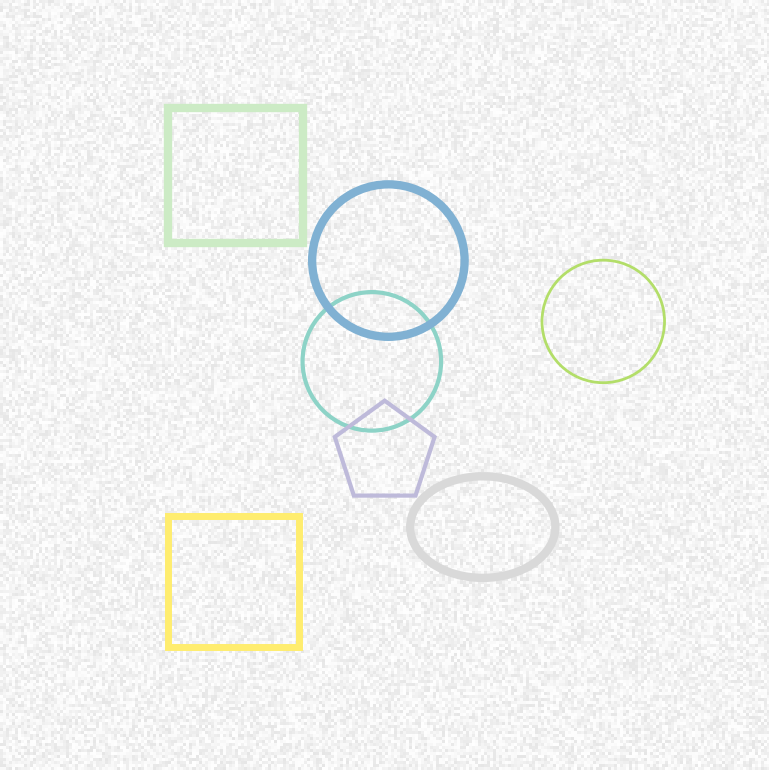[{"shape": "circle", "thickness": 1.5, "radius": 0.45, "center": [0.483, 0.531]}, {"shape": "pentagon", "thickness": 1.5, "radius": 0.34, "center": [0.5, 0.411]}, {"shape": "circle", "thickness": 3, "radius": 0.5, "center": [0.504, 0.662]}, {"shape": "circle", "thickness": 1, "radius": 0.4, "center": [0.783, 0.583]}, {"shape": "oval", "thickness": 3, "radius": 0.47, "center": [0.627, 0.315]}, {"shape": "square", "thickness": 3, "radius": 0.44, "center": [0.306, 0.772]}, {"shape": "square", "thickness": 2.5, "radius": 0.43, "center": [0.304, 0.245]}]